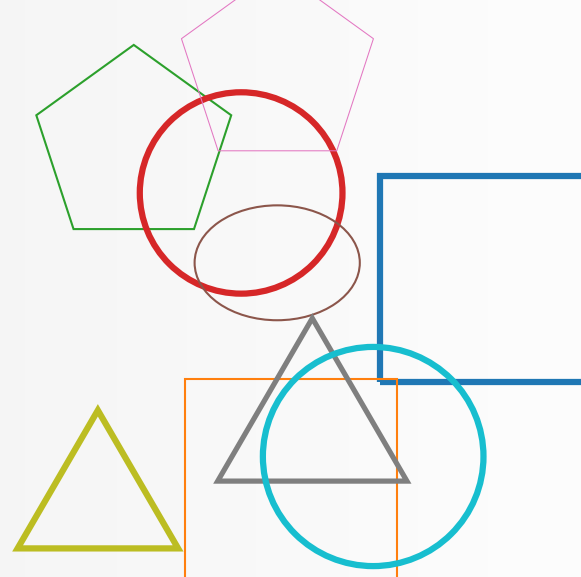[{"shape": "square", "thickness": 3, "radius": 0.89, "center": [0.832, 0.516]}, {"shape": "square", "thickness": 1, "radius": 0.92, "center": [0.501, 0.16]}, {"shape": "pentagon", "thickness": 1, "radius": 0.88, "center": [0.23, 0.745]}, {"shape": "circle", "thickness": 3, "radius": 0.87, "center": [0.415, 0.665]}, {"shape": "oval", "thickness": 1, "radius": 0.71, "center": [0.477, 0.544]}, {"shape": "pentagon", "thickness": 0.5, "radius": 0.87, "center": [0.477, 0.878]}, {"shape": "triangle", "thickness": 2.5, "radius": 0.94, "center": [0.537, 0.26]}, {"shape": "triangle", "thickness": 3, "radius": 0.8, "center": [0.168, 0.129]}, {"shape": "circle", "thickness": 3, "radius": 0.95, "center": [0.642, 0.209]}]